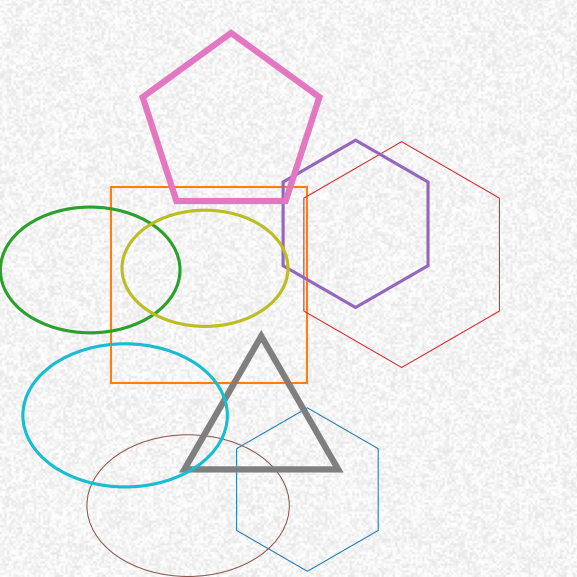[{"shape": "hexagon", "thickness": 0.5, "radius": 0.71, "center": [0.532, 0.151]}, {"shape": "square", "thickness": 1, "radius": 0.85, "center": [0.362, 0.506]}, {"shape": "oval", "thickness": 1.5, "radius": 0.78, "center": [0.156, 0.532]}, {"shape": "hexagon", "thickness": 0.5, "radius": 0.98, "center": [0.695, 0.558]}, {"shape": "hexagon", "thickness": 1.5, "radius": 0.72, "center": [0.616, 0.612]}, {"shape": "oval", "thickness": 0.5, "radius": 0.88, "center": [0.326, 0.124]}, {"shape": "pentagon", "thickness": 3, "radius": 0.8, "center": [0.4, 0.781]}, {"shape": "triangle", "thickness": 3, "radius": 0.77, "center": [0.452, 0.263]}, {"shape": "oval", "thickness": 1.5, "radius": 0.72, "center": [0.355, 0.535]}, {"shape": "oval", "thickness": 1.5, "radius": 0.89, "center": [0.217, 0.28]}]